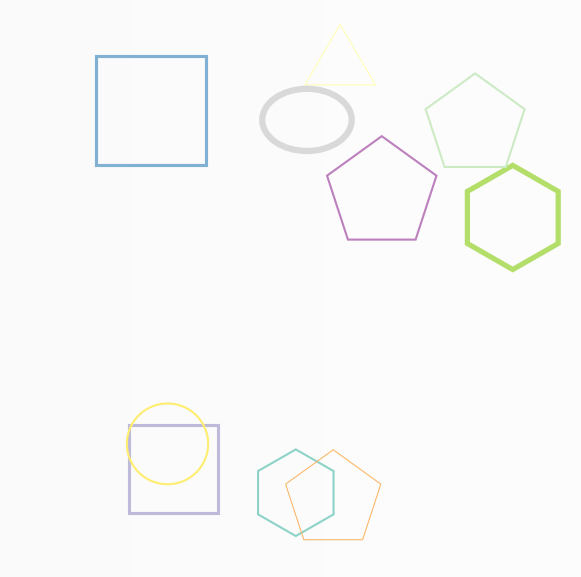[{"shape": "hexagon", "thickness": 1, "radius": 0.38, "center": [0.509, 0.146]}, {"shape": "triangle", "thickness": 0.5, "radius": 0.35, "center": [0.585, 0.887]}, {"shape": "square", "thickness": 1.5, "radius": 0.38, "center": [0.298, 0.187]}, {"shape": "square", "thickness": 1.5, "radius": 0.47, "center": [0.259, 0.808]}, {"shape": "pentagon", "thickness": 0.5, "radius": 0.43, "center": [0.573, 0.134]}, {"shape": "hexagon", "thickness": 2.5, "radius": 0.45, "center": [0.882, 0.623]}, {"shape": "oval", "thickness": 3, "radius": 0.38, "center": [0.528, 0.792]}, {"shape": "pentagon", "thickness": 1, "radius": 0.5, "center": [0.657, 0.664]}, {"shape": "pentagon", "thickness": 1, "radius": 0.45, "center": [0.817, 0.782]}, {"shape": "circle", "thickness": 1, "radius": 0.35, "center": [0.288, 0.231]}]